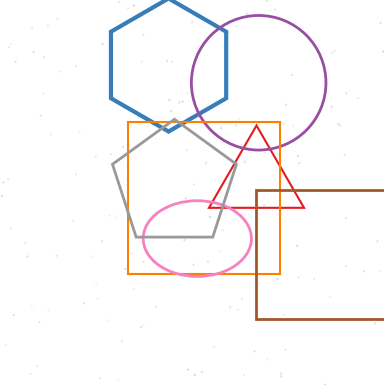[{"shape": "triangle", "thickness": 1.5, "radius": 0.71, "center": [0.666, 0.531]}, {"shape": "hexagon", "thickness": 3, "radius": 0.86, "center": [0.438, 0.831]}, {"shape": "circle", "thickness": 2, "radius": 0.87, "center": [0.672, 0.785]}, {"shape": "square", "thickness": 1.5, "radius": 0.99, "center": [0.53, 0.485]}, {"shape": "square", "thickness": 2, "radius": 0.84, "center": [0.832, 0.338]}, {"shape": "oval", "thickness": 2, "radius": 0.7, "center": [0.512, 0.38]}, {"shape": "pentagon", "thickness": 2, "radius": 0.85, "center": [0.453, 0.521]}]